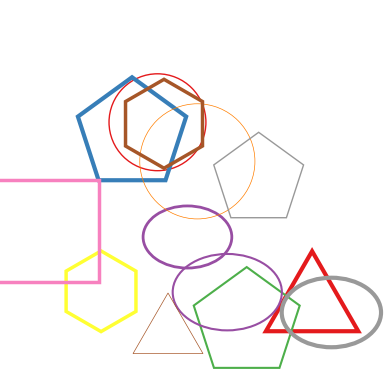[{"shape": "triangle", "thickness": 3, "radius": 0.69, "center": [0.811, 0.209]}, {"shape": "circle", "thickness": 1, "radius": 0.63, "center": [0.409, 0.682]}, {"shape": "pentagon", "thickness": 3, "radius": 0.74, "center": [0.343, 0.651]}, {"shape": "pentagon", "thickness": 1.5, "radius": 0.72, "center": [0.641, 0.162]}, {"shape": "oval", "thickness": 1.5, "radius": 0.71, "center": [0.59, 0.241]}, {"shape": "oval", "thickness": 2, "radius": 0.58, "center": [0.487, 0.384]}, {"shape": "circle", "thickness": 0.5, "radius": 0.75, "center": [0.513, 0.581]}, {"shape": "hexagon", "thickness": 2.5, "radius": 0.52, "center": [0.262, 0.243]}, {"shape": "triangle", "thickness": 0.5, "radius": 0.52, "center": [0.436, 0.134]}, {"shape": "hexagon", "thickness": 2.5, "radius": 0.58, "center": [0.426, 0.679]}, {"shape": "square", "thickness": 2.5, "radius": 0.66, "center": [0.124, 0.401]}, {"shape": "pentagon", "thickness": 1, "radius": 0.61, "center": [0.672, 0.534]}, {"shape": "oval", "thickness": 3, "radius": 0.64, "center": [0.861, 0.188]}]